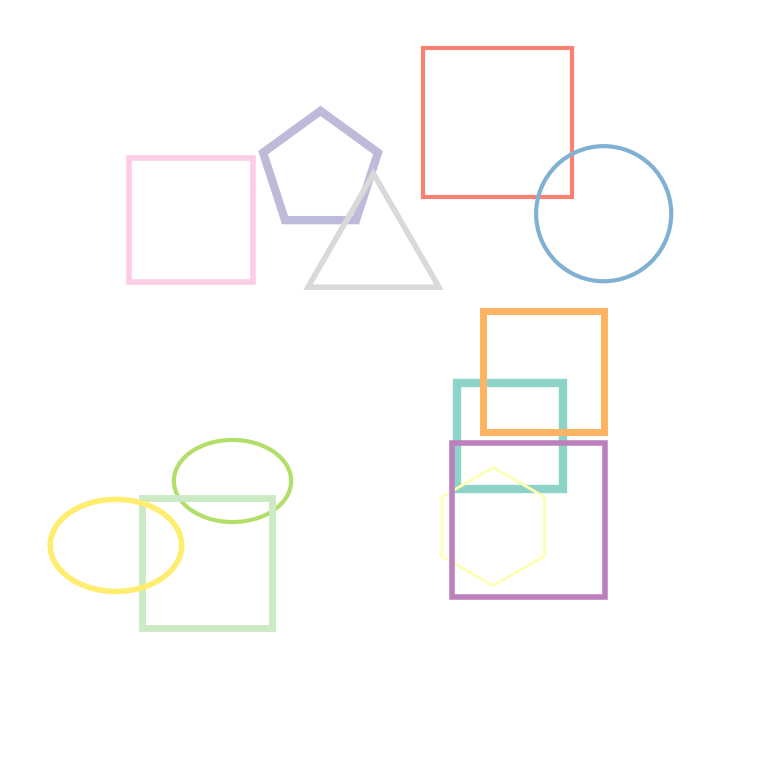[{"shape": "square", "thickness": 3, "radius": 0.34, "center": [0.662, 0.434]}, {"shape": "hexagon", "thickness": 1, "radius": 0.38, "center": [0.64, 0.316]}, {"shape": "pentagon", "thickness": 3, "radius": 0.39, "center": [0.416, 0.778]}, {"shape": "square", "thickness": 1.5, "radius": 0.48, "center": [0.646, 0.841]}, {"shape": "circle", "thickness": 1.5, "radius": 0.44, "center": [0.784, 0.722]}, {"shape": "square", "thickness": 2.5, "radius": 0.39, "center": [0.706, 0.517]}, {"shape": "oval", "thickness": 1.5, "radius": 0.38, "center": [0.302, 0.375]}, {"shape": "square", "thickness": 2, "radius": 0.4, "center": [0.248, 0.714]}, {"shape": "triangle", "thickness": 2, "radius": 0.49, "center": [0.485, 0.676]}, {"shape": "square", "thickness": 2, "radius": 0.5, "center": [0.686, 0.325]}, {"shape": "square", "thickness": 2.5, "radius": 0.42, "center": [0.269, 0.269]}, {"shape": "oval", "thickness": 2, "radius": 0.43, "center": [0.151, 0.292]}]